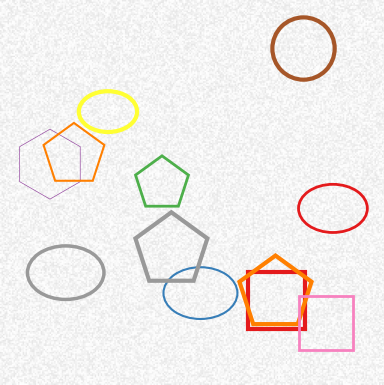[{"shape": "oval", "thickness": 2, "radius": 0.45, "center": [0.865, 0.459]}, {"shape": "square", "thickness": 3, "radius": 0.37, "center": [0.717, 0.219]}, {"shape": "oval", "thickness": 1.5, "radius": 0.48, "center": [0.521, 0.239]}, {"shape": "pentagon", "thickness": 2, "radius": 0.36, "center": [0.421, 0.523]}, {"shape": "hexagon", "thickness": 0.5, "radius": 0.45, "center": [0.13, 0.574]}, {"shape": "pentagon", "thickness": 1.5, "radius": 0.42, "center": [0.192, 0.598]}, {"shape": "pentagon", "thickness": 3, "radius": 0.49, "center": [0.716, 0.238]}, {"shape": "oval", "thickness": 3, "radius": 0.38, "center": [0.28, 0.71]}, {"shape": "circle", "thickness": 3, "radius": 0.4, "center": [0.788, 0.874]}, {"shape": "square", "thickness": 2, "radius": 0.35, "center": [0.847, 0.161]}, {"shape": "pentagon", "thickness": 3, "radius": 0.49, "center": [0.445, 0.35]}, {"shape": "oval", "thickness": 2.5, "radius": 0.5, "center": [0.171, 0.292]}]